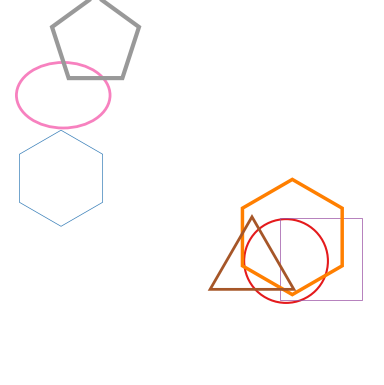[{"shape": "circle", "thickness": 1.5, "radius": 0.54, "center": [0.743, 0.322]}, {"shape": "hexagon", "thickness": 0.5, "radius": 0.62, "center": [0.159, 0.537]}, {"shape": "square", "thickness": 0.5, "radius": 0.53, "center": [0.834, 0.326]}, {"shape": "hexagon", "thickness": 2.5, "radius": 0.75, "center": [0.759, 0.384]}, {"shape": "triangle", "thickness": 2, "radius": 0.63, "center": [0.654, 0.311]}, {"shape": "oval", "thickness": 2, "radius": 0.61, "center": [0.164, 0.753]}, {"shape": "pentagon", "thickness": 3, "radius": 0.59, "center": [0.248, 0.893]}]